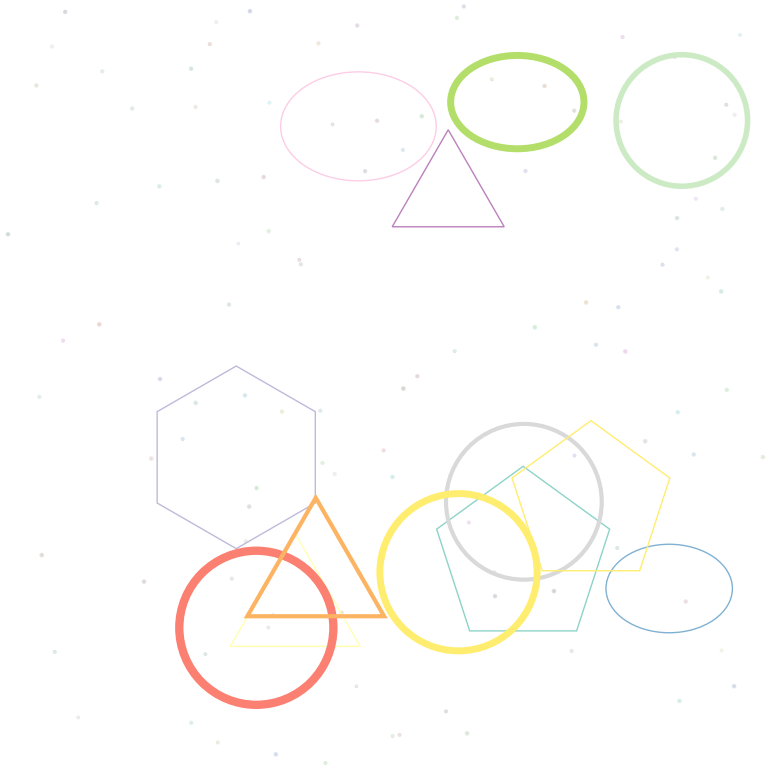[{"shape": "pentagon", "thickness": 0.5, "radius": 0.59, "center": [0.679, 0.276]}, {"shape": "triangle", "thickness": 0.5, "radius": 0.49, "center": [0.384, 0.209]}, {"shape": "hexagon", "thickness": 0.5, "radius": 0.59, "center": [0.307, 0.406]}, {"shape": "circle", "thickness": 3, "radius": 0.5, "center": [0.333, 0.185]}, {"shape": "oval", "thickness": 0.5, "radius": 0.41, "center": [0.869, 0.236]}, {"shape": "triangle", "thickness": 1.5, "radius": 0.51, "center": [0.41, 0.251]}, {"shape": "oval", "thickness": 2.5, "radius": 0.43, "center": [0.672, 0.867]}, {"shape": "oval", "thickness": 0.5, "radius": 0.51, "center": [0.466, 0.836]}, {"shape": "circle", "thickness": 1.5, "radius": 0.51, "center": [0.68, 0.348]}, {"shape": "triangle", "thickness": 0.5, "radius": 0.42, "center": [0.582, 0.747]}, {"shape": "circle", "thickness": 2, "radius": 0.43, "center": [0.885, 0.844]}, {"shape": "circle", "thickness": 2.5, "radius": 0.51, "center": [0.595, 0.257]}, {"shape": "pentagon", "thickness": 0.5, "radius": 0.54, "center": [0.767, 0.346]}]